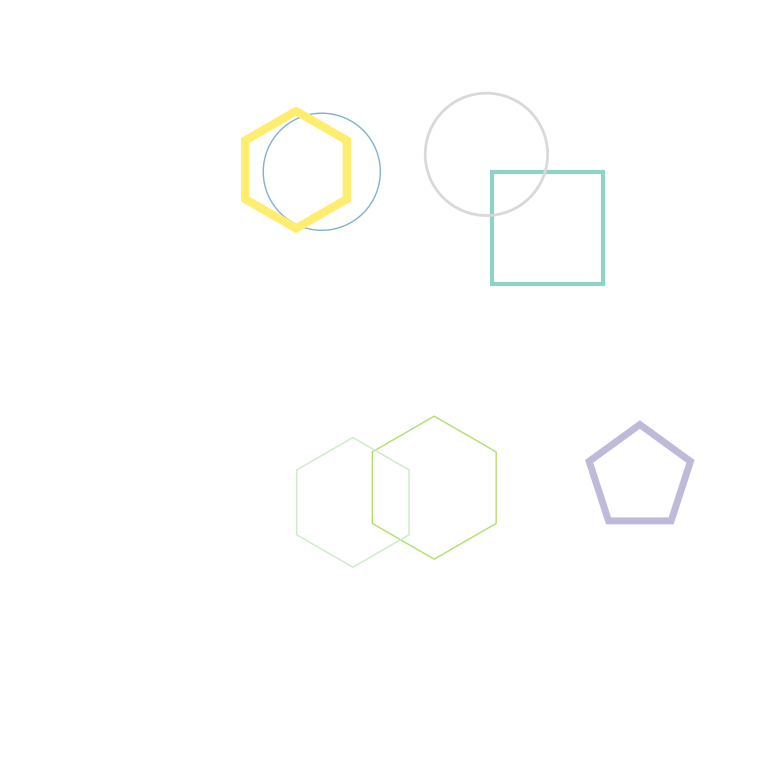[{"shape": "square", "thickness": 1.5, "radius": 0.36, "center": [0.711, 0.704]}, {"shape": "pentagon", "thickness": 2.5, "radius": 0.35, "center": [0.831, 0.379]}, {"shape": "circle", "thickness": 0.5, "radius": 0.38, "center": [0.418, 0.777]}, {"shape": "hexagon", "thickness": 0.5, "radius": 0.46, "center": [0.564, 0.367]}, {"shape": "circle", "thickness": 1, "radius": 0.4, "center": [0.632, 0.8]}, {"shape": "hexagon", "thickness": 0.5, "radius": 0.42, "center": [0.458, 0.348]}, {"shape": "hexagon", "thickness": 3, "radius": 0.38, "center": [0.384, 0.78]}]